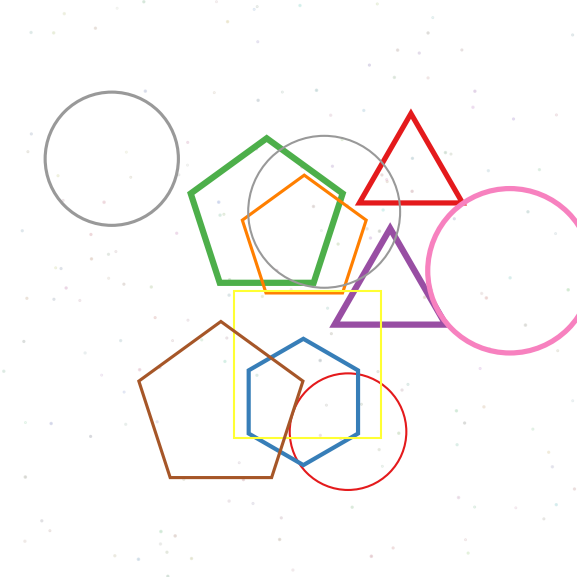[{"shape": "circle", "thickness": 1, "radius": 0.5, "center": [0.603, 0.252]}, {"shape": "triangle", "thickness": 2.5, "radius": 0.52, "center": [0.712, 0.699]}, {"shape": "hexagon", "thickness": 2, "radius": 0.55, "center": [0.525, 0.303]}, {"shape": "pentagon", "thickness": 3, "radius": 0.69, "center": [0.462, 0.621]}, {"shape": "triangle", "thickness": 3, "radius": 0.56, "center": [0.676, 0.493]}, {"shape": "pentagon", "thickness": 1.5, "radius": 0.56, "center": [0.527, 0.583]}, {"shape": "square", "thickness": 1, "radius": 0.64, "center": [0.532, 0.368]}, {"shape": "pentagon", "thickness": 1.5, "radius": 0.75, "center": [0.382, 0.293]}, {"shape": "circle", "thickness": 2.5, "radius": 0.71, "center": [0.883, 0.53]}, {"shape": "circle", "thickness": 1, "radius": 0.66, "center": [0.561, 0.632]}, {"shape": "circle", "thickness": 1.5, "radius": 0.58, "center": [0.194, 0.724]}]